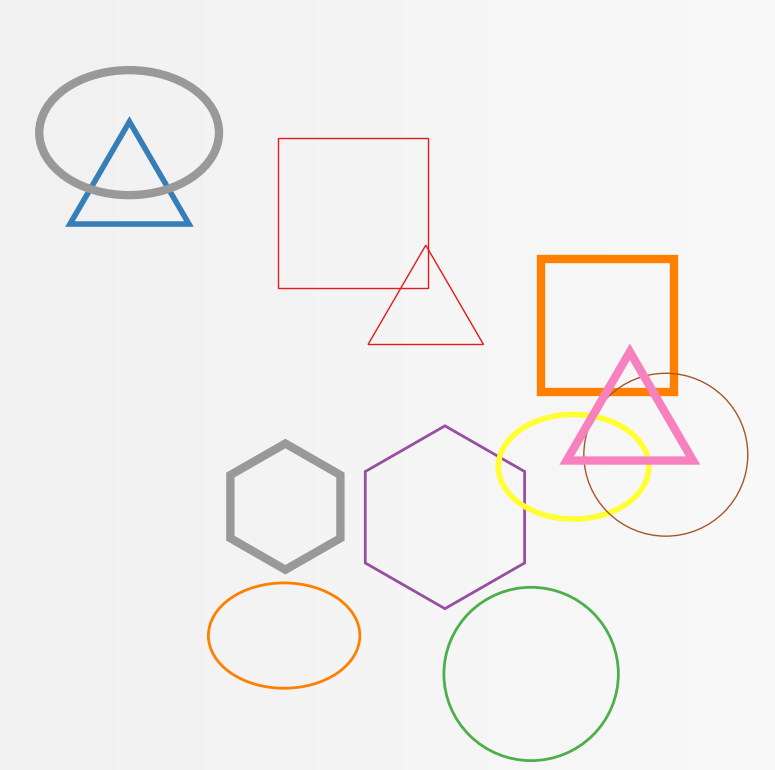[{"shape": "square", "thickness": 0.5, "radius": 0.49, "center": [0.456, 0.724]}, {"shape": "triangle", "thickness": 0.5, "radius": 0.43, "center": [0.549, 0.596]}, {"shape": "triangle", "thickness": 2, "radius": 0.44, "center": [0.167, 0.753]}, {"shape": "circle", "thickness": 1, "radius": 0.56, "center": [0.685, 0.125]}, {"shape": "hexagon", "thickness": 1, "radius": 0.59, "center": [0.574, 0.328]}, {"shape": "oval", "thickness": 1, "radius": 0.49, "center": [0.367, 0.175]}, {"shape": "square", "thickness": 3, "radius": 0.43, "center": [0.784, 0.577]}, {"shape": "oval", "thickness": 2, "radius": 0.49, "center": [0.74, 0.394]}, {"shape": "circle", "thickness": 0.5, "radius": 0.53, "center": [0.859, 0.409]}, {"shape": "triangle", "thickness": 3, "radius": 0.47, "center": [0.813, 0.449]}, {"shape": "hexagon", "thickness": 3, "radius": 0.41, "center": [0.368, 0.342]}, {"shape": "oval", "thickness": 3, "radius": 0.58, "center": [0.167, 0.828]}]